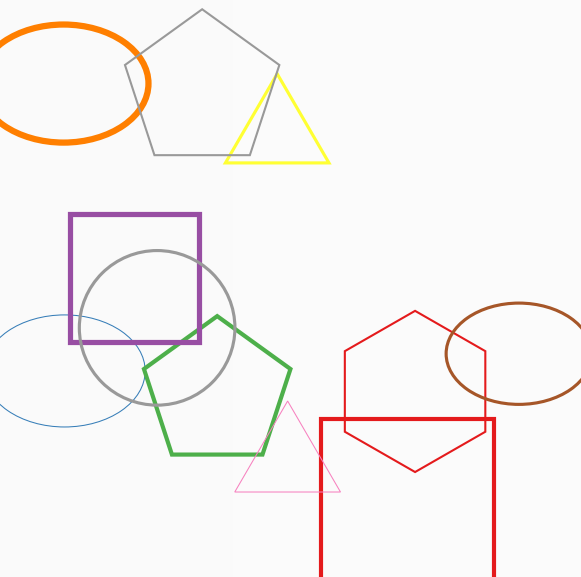[{"shape": "hexagon", "thickness": 1, "radius": 0.7, "center": [0.714, 0.321]}, {"shape": "square", "thickness": 2, "radius": 0.74, "center": [0.701, 0.124]}, {"shape": "oval", "thickness": 0.5, "radius": 0.69, "center": [0.111, 0.357]}, {"shape": "pentagon", "thickness": 2, "radius": 0.66, "center": [0.374, 0.319]}, {"shape": "square", "thickness": 2.5, "radius": 0.55, "center": [0.232, 0.517]}, {"shape": "oval", "thickness": 3, "radius": 0.73, "center": [0.109, 0.854]}, {"shape": "triangle", "thickness": 1.5, "radius": 0.51, "center": [0.477, 0.768]}, {"shape": "oval", "thickness": 1.5, "radius": 0.63, "center": [0.893, 0.387]}, {"shape": "triangle", "thickness": 0.5, "radius": 0.53, "center": [0.495, 0.2]}, {"shape": "circle", "thickness": 1.5, "radius": 0.67, "center": [0.27, 0.431]}, {"shape": "pentagon", "thickness": 1, "radius": 0.7, "center": [0.348, 0.843]}]